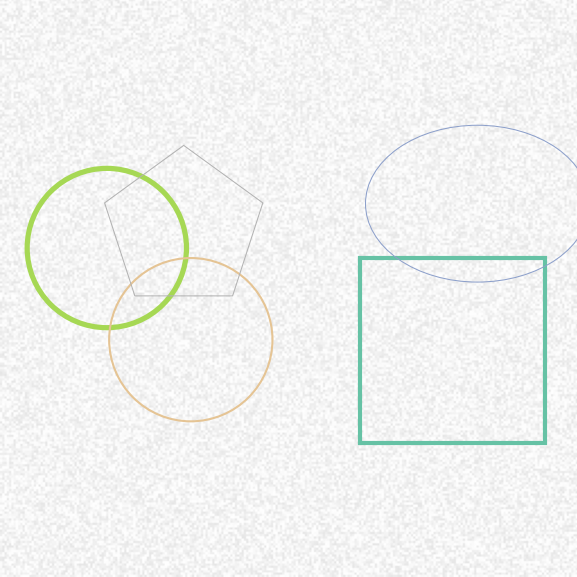[{"shape": "square", "thickness": 2, "radius": 0.8, "center": [0.784, 0.392]}, {"shape": "oval", "thickness": 0.5, "radius": 0.97, "center": [0.827, 0.646]}, {"shape": "circle", "thickness": 2.5, "radius": 0.69, "center": [0.185, 0.57]}, {"shape": "circle", "thickness": 1, "radius": 0.71, "center": [0.33, 0.411]}, {"shape": "pentagon", "thickness": 0.5, "radius": 0.72, "center": [0.318, 0.603]}]